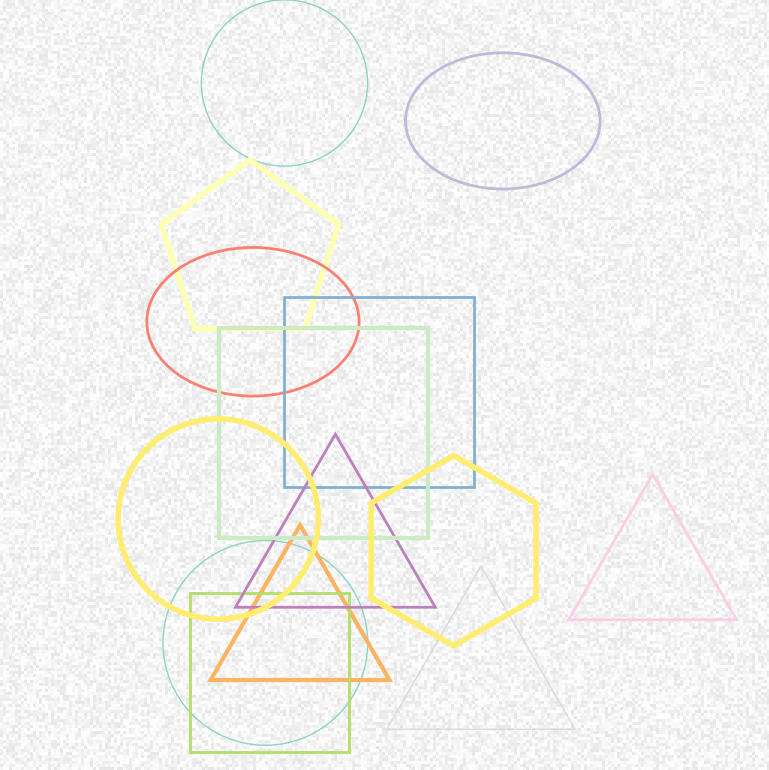[{"shape": "circle", "thickness": 0.5, "radius": 0.66, "center": [0.345, 0.165]}, {"shape": "circle", "thickness": 0.5, "radius": 0.54, "center": [0.369, 0.892]}, {"shape": "pentagon", "thickness": 2, "radius": 0.61, "center": [0.325, 0.671]}, {"shape": "oval", "thickness": 1, "radius": 0.63, "center": [0.653, 0.843]}, {"shape": "oval", "thickness": 1, "radius": 0.69, "center": [0.329, 0.582]}, {"shape": "square", "thickness": 1, "radius": 0.62, "center": [0.492, 0.491]}, {"shape": "triangle", "thickness": 1.5, "radius": 0.67, "center": [0.39, 0.184]}, {"shape": "square", "thickness": 1, "radius": 0.52, "center": [0.351, 0.127]}, {"shape": "triangle", "thickness": 1, "radius": 0.63, "center": [0.848, 0.258]}, {"shape": "triangle", "thickness": 0.5, "radius": 0.71, "center": [0.625, 0.124]}, {"shape": "triangle", "thickness": 1, "radius": 0.75, "center": [0.436, 0.286]}, {"shape": "square", "thickness": 1.5, "radius": 0.68, "center": [0.42, 0.437]}, {"shape": "circle", "thickness": 2, "radius": 0.65, "center": [0.283, 0.326]}, {"shape": "hexagon", "thickness": 2, "radius": 0.62, "center": [0.589, 0.285]}]